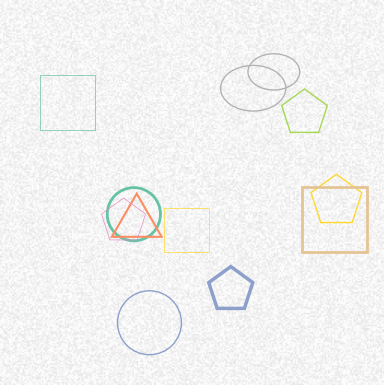[{"shape": "circle", "thickness": 2, "radius": 0.35, "center": [0.348, 0.444]}, {"shape": "square", "thickness": 0.5, "radius": 0.36, "center": [0.176, 0.734]}, {"shape": "triangle", "thickness": 1.5, "radius": 0.37, "center": [0.355, 0.422]}, {"shape": "pentagon", "thickness": 2.5, "radius": 0.3, "center": [0.599, 0.248]}, {"shape": "circle", "thickness": 1, "radius": 0.41, "center": [0.388, 0.162]}, {"shape": "pentagon", "thickness": 0.5, "radius": 0.3, "center": [0.321, 0.425]}, {"shape": "pentagon", "thickness": 1, "radius": 0.31, "center": [0.791, 0.707]}, {"shape": "pentagon", "thickness": 1, "radius": 0.35, "center": [0.874, 0.478]}, {"shape": "square", "thickness": 0.5, "radius": 0.29, "center": [0.484, 0.402]}, {"shape": "square", "thickness": 2, "radius": 0.42, "center": [0.869, 0.43]}, {"shape": "oval", "thickness": 1, "radius": 0.34, "center": [0.711, 0.813]}, {"shape": "oval", "thickness": 1, "radius": 0.42, "center": [0.658, 0.771]}]